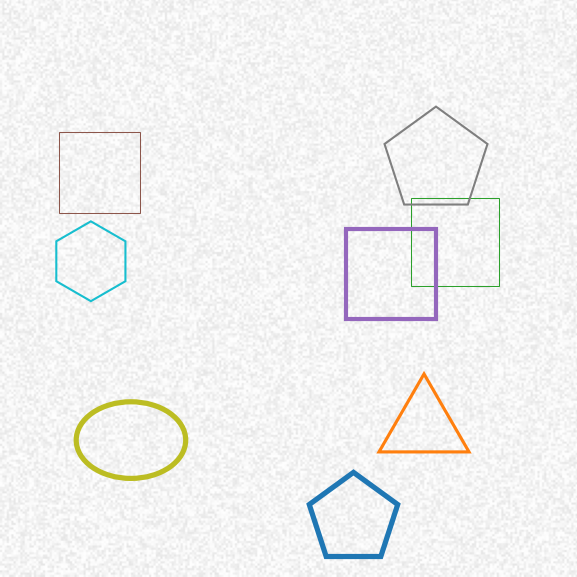[{"shape": "pentagon", "thickness": 2.5, "radius": 0.4, "center": [0.612, 0.101]}, {"shape": "triangle", "thickness": 1.5, "radius": 0.45, "center": [0.734, 0.262]}, {"shape": "square", "thickness": 0.5, "radius": 0.38, "center": [0.788, 0.58]}, {"shape": "square", "thickness": 2, "radius": 0.39, "center": [0.677, 0.525]}, {"shape": "square", "thickness": 0.5, "radius": 0.35, "center": [0.171, 0.7]}, {"shape": "pentagon", "thickness": 1, "radius": 0.47, "center": [0.755, 0.721]}, {"shape": "oval", "thickness": 2.5, "radius": 0.47, "center": [0.227, 0.237]}, {"shape": "hexagon", "thickness": 1, "radius": 0.35, "center": [0.157, 0.547]}]